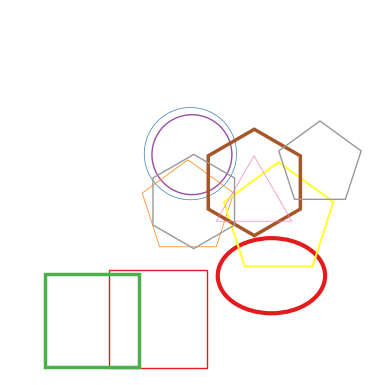[{"shape": "oval", "thickness": 3, "radius": 0.7, "center": [0.705, 0.284]}, {"shape": "square", "thickness": 1, "radius": 0.64, "center": [0.411, 0.171]}, {"shape": "circle", "thickness": 0.5, "radius": 0.6, "center": [0.495, 0.601]}, {"shape": "square", "thickness": 2.5, "radius": 0.61, "center": [0.239, 0.168]}, {"shape": "circle", "thickness": 1, "radius": 0.52, "center": [0.498, 0.598]}, {"shape": "pentagon", "thickness": 0.5, "radius": 0.62, "center": [0.488, 0.46]}, {"shape": "pentagon", "thickness": 1.5, "radius": 0.75, "center": [0.724, 0.429]}, {"shape": "hexagon", "thickness": 2.5, "radius": 0.69, "center": [0.661, 0.526]}, {"shape": "triangle", "thickness": 0.5, "radius": 0.57, "center": [0.66, 0.482]}, {"shape": "pentagon", "thickness": 1, "radius": 0.56, "center": [0.831, 0.573]}, {"shape": "hexagon", "thickness": 1, "radius": 0.61, "center": [0.503, 0.477]}]